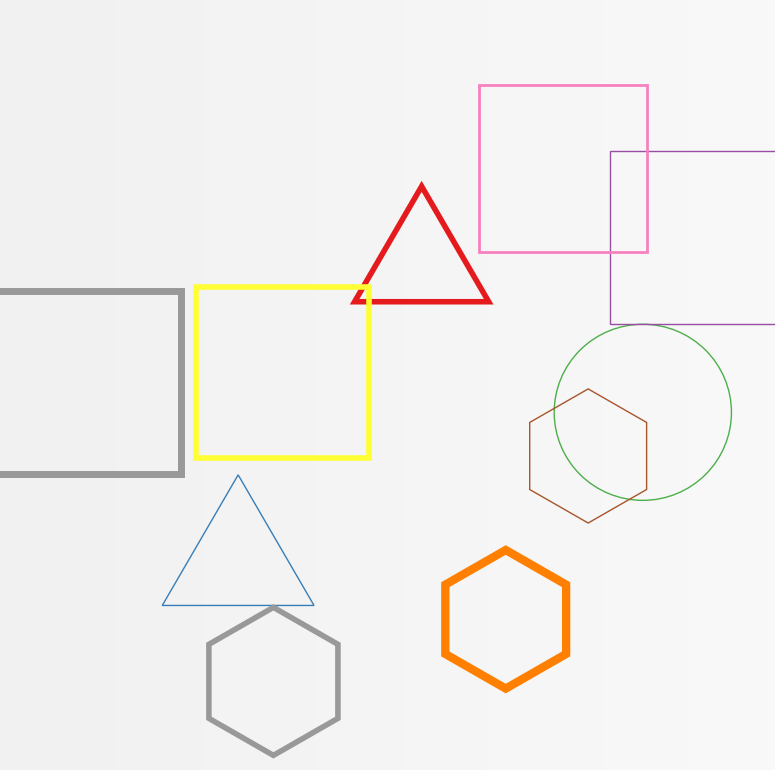[{"shape": "triangle", "thickness": 2, "radius": 0.5, "center": [0.544, 0.658]}, {"shape": "triangle", "thickness": 0.5, "radius": 0.57, "center": [0.307, 0.27]}, {"shape": "circle", "thickness": 0.5, "radius": 0.57, "center": [0.829, 0.465]}, {"shape": "square", "thickness": 0.5, "radius": 0.56, "center": [0.899, 0.691]}, {"shape": "hexagon", "thickness": 3, "radius": 0.45, "center": [0.653, 0.196]}, {"shape": "square", "thickness": 2, "radius": 0.56, "center": [0.365, 0.516]}, {"shape": "hexagon", "thickness": 0.5, "radius": 0.44, "center": [0.759, 0.408]}, {"shape": "square", "thickness": 1, "radius": 0.54, "center": [0.727, 0.781]}, {"shape": "hexagon", "thickness": 2, "radius": 0.48, "center": [0.353, 0.115]}, {"shape": "square", "thickness": 2.5, "radius": 0.59, "center": [0.115, 0.504]}]